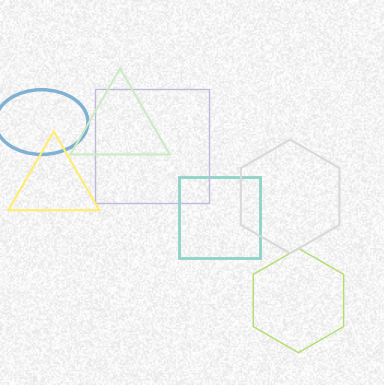[{"shape": "square", "thickness": 2, "radius": 0.53, "center": [0.57, 0.436]}, {"shape": "square", "thickness": 1, "radius": 0.74, "center": [0.396, 0.62]}, {"shape": "oval", "thickness": 2.5, "radius": 0.6, "center": [0.108, 0.683]}, {"shape": "hexagon", "thickness": 1, "radius": 0.68, "center": [0.775, 0.219]}, {"shape": "hexagon", "thickness": 1.5, "radius": 0.74, "center": [0.754, 0.49]}, {"shape": "triangle", "thickness": 1.5, "radius": 0.74, "center": [0.312, 0.673]}, {"shape": "triangle", "thickness": 1.5, "radius": 0.68, "center": [0.14, 0.522]}]